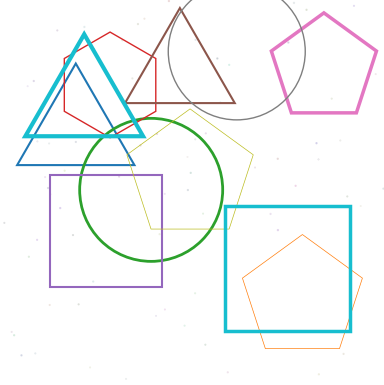[{"shape": "triangle", "thickness": 1.5, "radius": 0.88, "center": [0.197, 0.659]}, {"shape": "pentagon", "thickness": 0.5, "radius": 0.82, "center": [0.786, 0.227]}, {"shape": "circle", "thickness": 2, "radius": 0.93, "center": [0.393, 0.507]}, {"shape": "hexagon", "thickness": 1, "radius": 0.69, "center": [0.286, 0.78]}, {"shape": "square", "thickness": 1.5, "radius": 0.73, "center": [0.275, 0.4]}, {"shape": "triangle", "thickness": 1.5, "radius": 0.82, "center": [0.467, 0.815]}, {"shape": "pentagon", "thickness": 2.5, "radius": 0.72, "center": [0.841, 0.823]}, {"shape": "circle", "thickness": 1, "radius": 0.89, "center": [0.615, 0.867]}, {"shape": "pentagon", "thickness": 0.5, "radius": 0.86, "center": [0.494, 0.545]}, {"shape": "square", "thickness": 2.5, "radius": 0.81, "center": [0.746, 0.303]}, {"shape": "triangle", "thickness": 3, "radius": 0.88, "center": [0.219, 0.734]}]